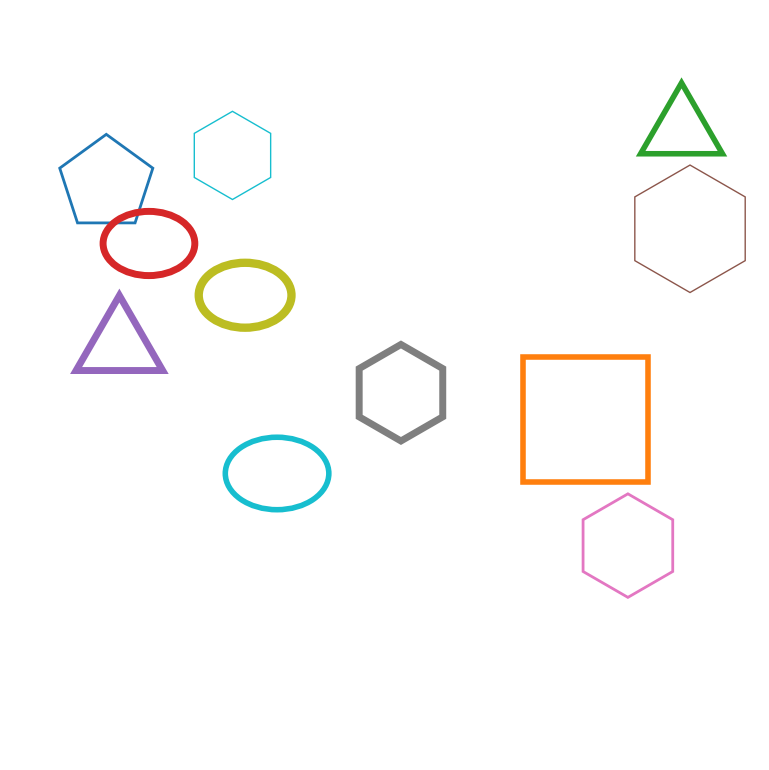[{"shape": "pentagon", "thickness": 1, "radius": 0.32, "center": [0.138, 0.762]}, {"shape": "square", "thickness": 2, "radius": 0.41, "center": [0.761, 0.455]}, {"shape": "triangle", "thickness": 2, "radius": 0.31, "center": [0.885, 0.831]}, {"shape": "oval", "thickness": 2.5, "radius": 0.3, "center": [0.193, 0.684]}, {"shape": "triangle", "thickness": 2.5, "radius": 0.32, "center": [0.155, 0.551]}, {"shape": "hexagon", "thickness": 0.5, "radius": 0.41, "center": [0.896, 0.703]}, {"shape": "hexagon", "thickness": 1, "radius": 0.34, "center": [0.815, 0.291]}, {"shape": "hexagon", "thickness": 2.5, "radius": 0.31, "center": [0.521, 0.49]}, {"shape": "oval", "thickness": 3, "radius": 0.3, "center": [0.318, 0.617]}, {"shape": "oval", "thickness": 2, "radius": 0.34, "center": [0.36, 0.385]}, {"shape": "hexagon", "thickness": 0.5, "radius": 0.29, "center": [0.302, 0.798]}]